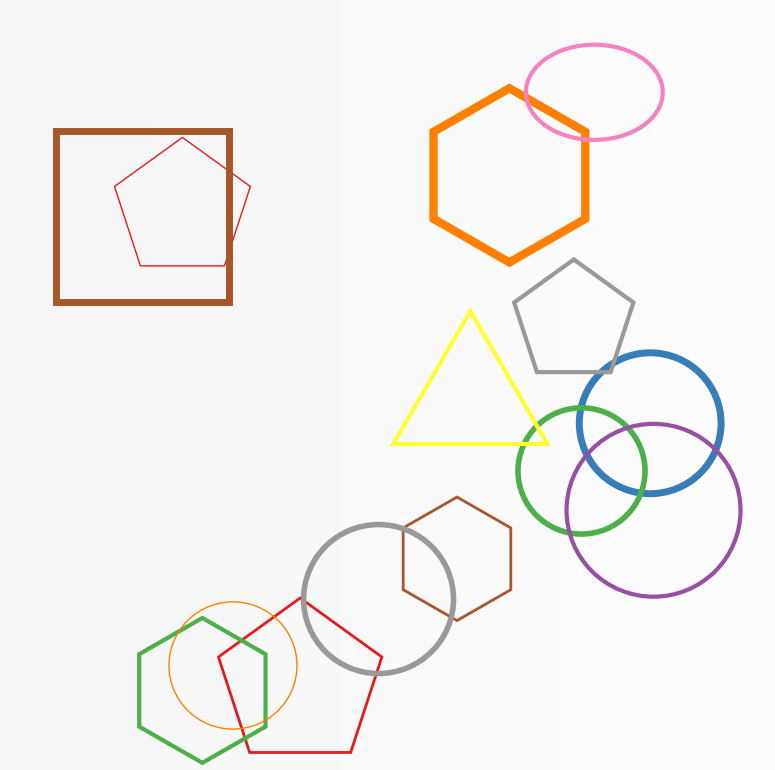[{"shape": "pentagon", "thickness": 0.5, "radius": 0.46, "center": [0.235, 0.729]}, {"shape": "pentagon", "thickness": 1, "radius": 0.55, "center": [0.387, 0.112]}, {"shape": "circle", "thickness": 2.5, "radius": 0.46, "center": [0.839, 0.45]}, {"shape": "hexagon", "thickness": 1.5, "radius": 0.47, "center": [0.261, 0.103]}, {"shape": "circle", "thickness": 2, "radius": 0.41, "center": [0.75, 0.388]}, {"shape": "circle", "thickness": 1.5, "radius": 0.56, "center": [0.843, 0.337]}, {"shape": "hexagon", "thickness": 3, "radius": 0.57, "center": [0.657, 0.772]}, {"shape": "circle", "thickness": 0.5, "radius": 0.41, "center": [0.301, 0.136]}, {"shape": "triangle", "thickness": 1.5, "radius": 0.57, "center": [0.607, 0.481]}, {"shape": "hexagon", "thickness": 1, "radius": 0.4, "center": [0.59, 0.274]}, {"shape": "square", "thickness": 2.5, "radius": 0.56, "center": [0.184, 0.719]}, {"shape": "oval", "thickness": 1.5, "radius": 0.44, "center": [0.767, 0.88]}, {"shape": "pentagon", "thickness": 1.5, "radius": 0.4, "center": [0.74, 0.582]}, {"shape": "circle", "thickness": 2, "radius": 0.48, "center": [0.488, 0.222]}]